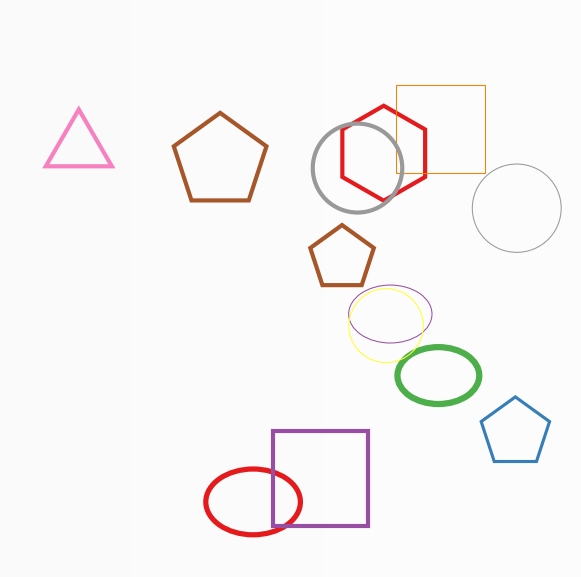[{"shape": "hexagon", "thickness": 2, "radius": 0.41, "center": [0.66, 0.734]}, {"shape": "oval", "thickness": 2.5, "radius": 0.41, "center": [0.435, 0.13]}, {"shape": "pentagon", "thickness": 1.5, "radius": 0.31, "center": [0.887, 0.25]}, {"shape": "oval", "thickness": 3, "radius": 0.35, "center": [0.754, 0.349]}, {"shape": "square", "thickness": 2, "radius": 0.41, "center": [0.551, 0.17]}, {"shape": "oval", "thickness": 0.5, "radius": 0.36, "center": [0.672, 0.455]}, {"shape": "square", "thickness": 0.5, "radius": 0.38, "center": [0.758, 0.776]}, {"shape": "circle", "thickness": 0.5, "radius": 0.32, "center": [0.664, 0.435]}, {"shape": "pentagon", "thickness": 2, "radius": 0.29, "center": [0.588, 0.552]}, {"shape": "pentagon", "thickness": 2, "radius": 0.42, "center": [0.379, 0.72]}, {"shape": "triangle", "thickness": 2, "radius": 0.33, "center": [0.136, 0.744]}, {"shape": "circle", "thickness": 0.5, "radius": 0.38, "center": [0.889, 0.639]}, {"shape": "circle", "thickness": 2, "radius": 0.38, "center": [0.615, 0.708]}]